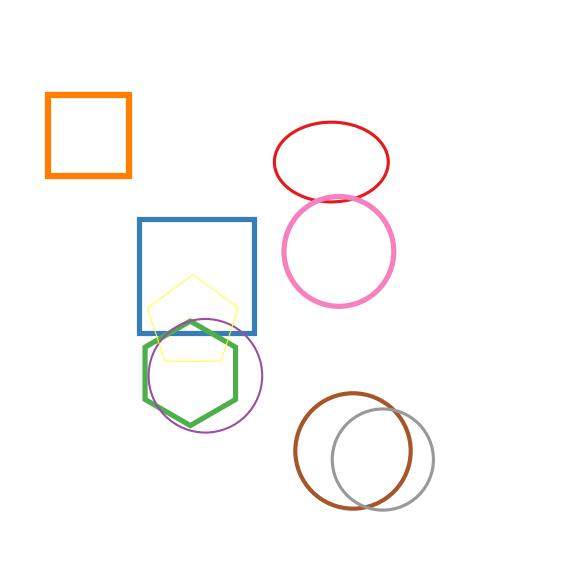[{"shape": "oval", "thickness": 1.5, "radius": 0.49, "center": [0.574, 0.719]}, {"shape": "square", "thickness": 2.5, "radius": 0.49, "center": [0.34, 0.521]}, {"shape": "hexagon", "thickness": 2.5, "radius": 0.45, "center": [0.33, 0.353]}, {"shape": "circle", "thickness": 1, "radius": 0.49, "center": [0.356, 0.348]}, {"shape": "square", "thickness": 3, "radius": 0.35, "center": [0.153, 0.765]}, {"shape": "pentagon", "thickness": 0.5, "radius": 0.41, "center": [0.334, 0.441]}, {"shape": "circle", "thickness": 2, "radius": 0.5, "center": [0.611, 0.218]}, {"shape": "circle", "thickness": 2.5, "radius": 0.48, "center": [0.587, 0.564]}, {"shape": "circle", "thickness": 1.5, "radius": 0.44, "center": [0.663, 0.203]}]